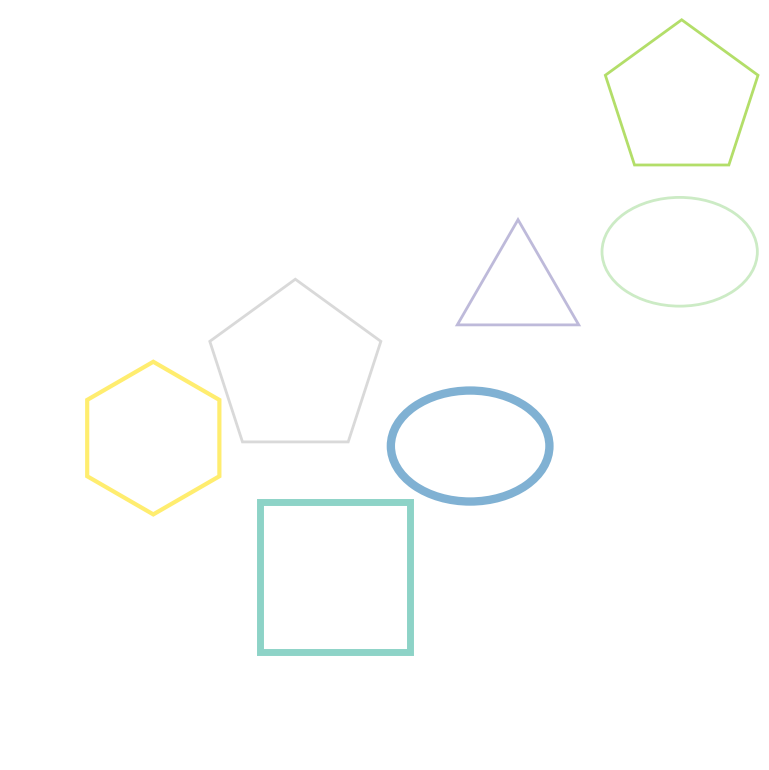[{"shape": "square", "thickness": 2.5, "radius": 0.49, "center": [0.435, 0.251]}, {"shape": "triangle", "thickness": 1, "radius": 0.46, "center": [0.673, 0.624]}, {"shape": "oval", "thickness": 3, "radius": 0.51, "center": [0.611, 0.421]}, {"shape": "pentagon", "thickness": 1, "radius": 0.52, "center": [0.885, 0.87]}, {"shape": "pentagon", "thickness": 1, "radius": 0.58, "center": [0.384, 0.521]}, {"shape": "oval", "thickness": 1, "radius": 0.5, "center": [0.883, 0.673]}, {"shape": "hexagon", "thickness": 1.5, "radius": 0.5, "center": [0.199, 0.431]}]